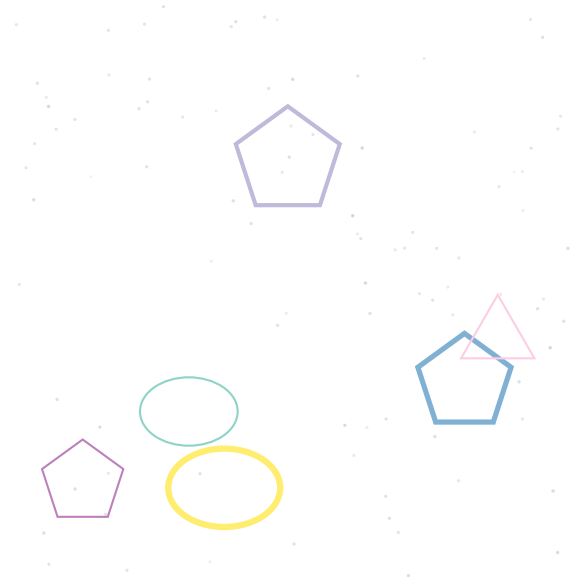[{"shape": "oval", "thickness": 1, "radius": 0.42, "center": [0.327, 0.287]}, {"shape": "pentagon", "thickness": 2, "radius": 0.47, "center": [0.498, 0.72]}, {"shape": "pentagon", "thickness": 2.5, "radius": 0.42, "center": [0.804, 0.337]}, {"shape": "triangle", "thickness": 1, "radius": 0.37, "center": [0.862, 0.415]}, {"shape": "pentagon", "thickness": 1, "radius": 0.37, "center": [0.143, 0.164]}, {"shape": "oval", "thickness": 3, "radius": 0.48, "center": [0.388, 0.154]}]